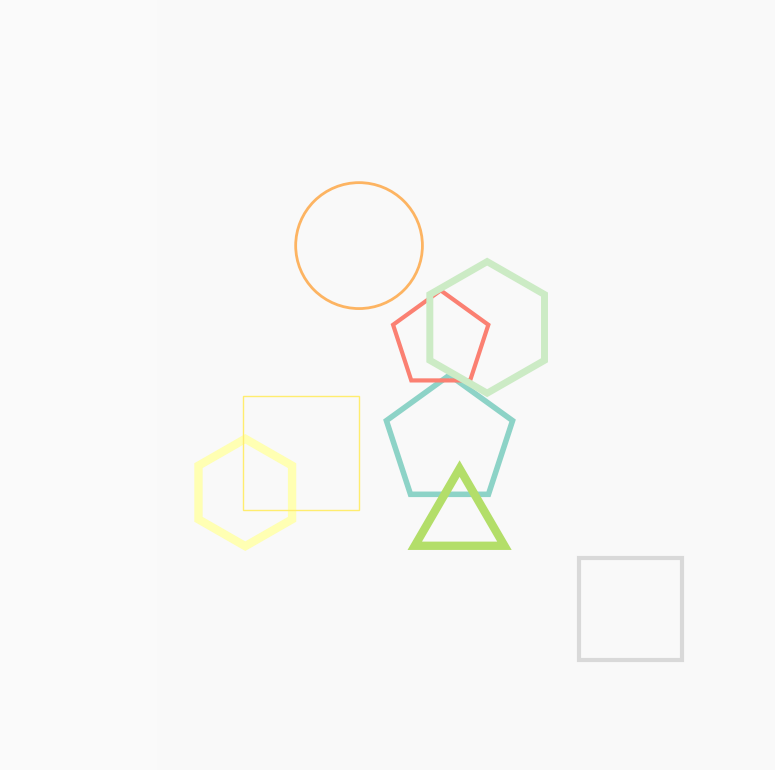[{"shape": "pentagon", "thickness": 2, "radius": 0.43, "center": [0.58, 0.427]}, {"shape": "hexagon", "thickness": 3, "radius": 0.35, "center": [0.316, 0.36]}, {"shape": "pentagon", "thickness": 1.5, "radius": 0.32, "center": [0.569, 0.558]}, {"shape": "circle", "thickness": 1, "radius": 0.41, "center": [0.463, 0.681]}, {"shape": "triangle", "thickness": 3, "radius": 0.33, "center": [0.593, 0.325]}, {"shape": "square", "thickness": 1.5, "radius": 0.33, "center": [0.814, 0.209]}, {"shape": "hexagon", "thickness": 2.5, "radius": 0.43, "center": [0.629, 0.575]}, {"shape": "square", "thickness": 0.5, "radius": 0.37, "center": [0.388, 0.412]}]